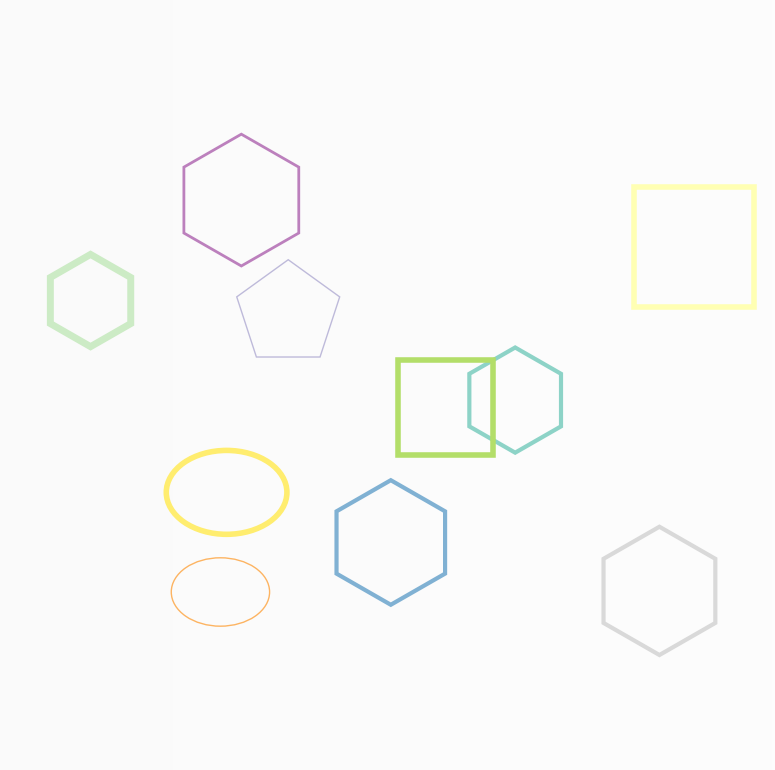[{"shape": "hexagon", "thickness": 1.5, "radius": 0.34, "center": [0.665, 0.48]}, {"shape": "square", "thickness": 2, "radius": 0.39, "center": [0.896, 0.679]}, {"shape": "pentagon", "thickness": 0.5, "radius": 0.35, "center": [0.372, 0.593]}, {"shape": "hexagon", "thickness": 1.5, "radius": 0.4, "center": [0.504, 0.295]}, {"shape": "oval", "thickness": 0.5, "radius": 0.32, "center": [0.284, 0.231]}, {"shape": "square", "thickness": 2, "radius": 0.31, "center": [0.574, 0.471]}, {"shape": "hexagon", "thickness": 1.5, "radius": 0.42, "center": [0.851, 0.233]}, {"shape": "hexagon", "thickness": 1, "radius": 0.43, "center": [0.311, 0.74]}, {"shape": "hexagon", "thickness": 2.5, "radius": 0.3, "center": [0.117, 0.61]}, {"shape": "oval", "thickness": 2, "radius": 0.39, "center": [0.292, 0.361]}]